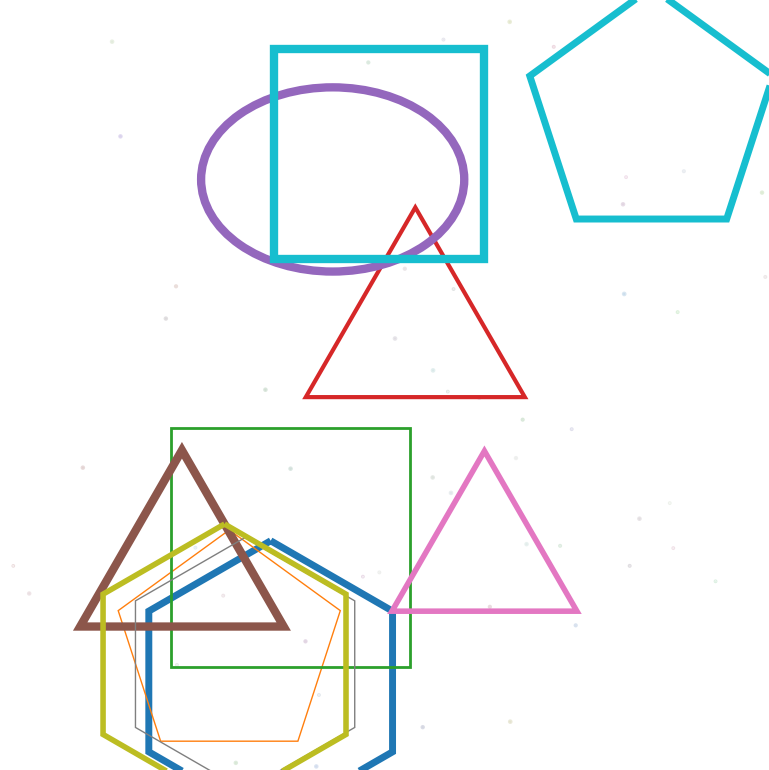[{"shape": "hexagon", "thickness": 2.5, "radius": 0.91, "center": [0.352, 0.115]}, {"shape": "pentagon", "thickness": 0.5, "radius": 0.76, "center": [0.298, 0.16]}, {"shape": "square", "thickness": 1, "radius": 0.78, "center": [0.378, 0.289]}, {"shape": "triangle", "thickness": 1.5, "radius": 0.82, "center": [0.539, 0.566]}, {"shape": "oval", "thickness": 3, "radius": 0.85, "center": [0.432, 0.767]}, {"shape": "triangle", "thickness": 3, "radius": 0.76, "center": [0.236, 0.263]}, {"shape": "triangle", "thickness": 2, "radius": 0.69, "center": [0.629, 0.276]}, {"shape": "hexagon", "thickness": 0.5, "radius": 0.82, "center": [0.318, 0.137]}, {"shape": "hexagon", "thickness": 2, "radius": 0.91, "center": [0.292, 0.137]}, {"shape": "pentagon", "thickness": 2.5, "radius": 0.83, "center": [0.846, 0.85]}, {"shape": "square", "thickness": 3, "radius": 0.68, "center": [0.492, 0.8]}]